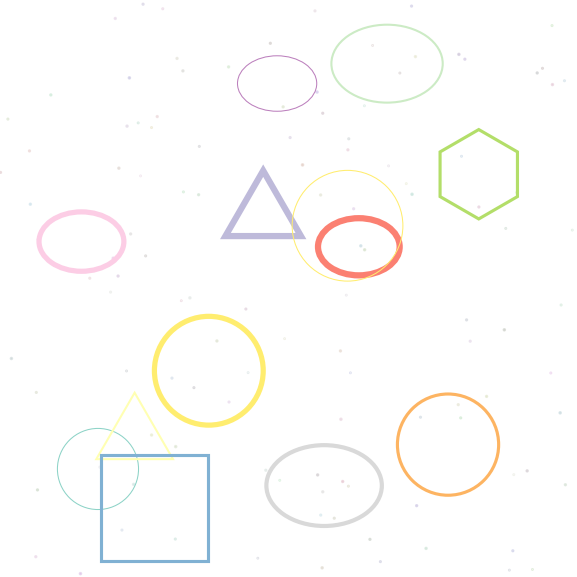[{"shape": "circle", "thickness": 0.5, "radius": 0.35, "center": [0.17, 0.187]}, {"shape": "triangle", "thickness": 1, "radius": 0.38, "center": [0.233, 0.242]}, {"shape": "triangle", "thickness": 3, "radius": 0.38, "center": [0.456, 0.628]}, {"shape": "oval", "thickness": 3, "radius": 0.35, "center": [0.621, 0.572]}, {"shape": "square", "thickness": 1.5, "radius": 0.46, "center": [0.268, 0.12]}, {"shape": "circle", "thickness": 1.5, "radius": 0.44, "center": [0.776, 0.229]}, {"shape": "hexagon", "thickness": 1.5, "radius": 0.39, "center": [0.829, 0.697]}, {"shape": "oval", "thickness": 2.5, "radius": 0.37, "center": [0.141, 0.581]}, {"shape": "oval", "thickness": 2, "radius": 0.5, "center": [0.561, 0.158]}, {"shape": "oval", "thickness": 0.5, "radius": 0.34, "center": [0.48, 0.855]}, {"shape": "oval", "thickness": 1, "radius": 0.48, "center": [0.67, 0.889]}, {"shape": "circle", "thickness": 0.5, "radius": 0.48, "center": [0.602, 0.608]}, {"shape": "circle", "thickness": 2.5, "radius": 0.47, "center": [0.362, 0.357]}]